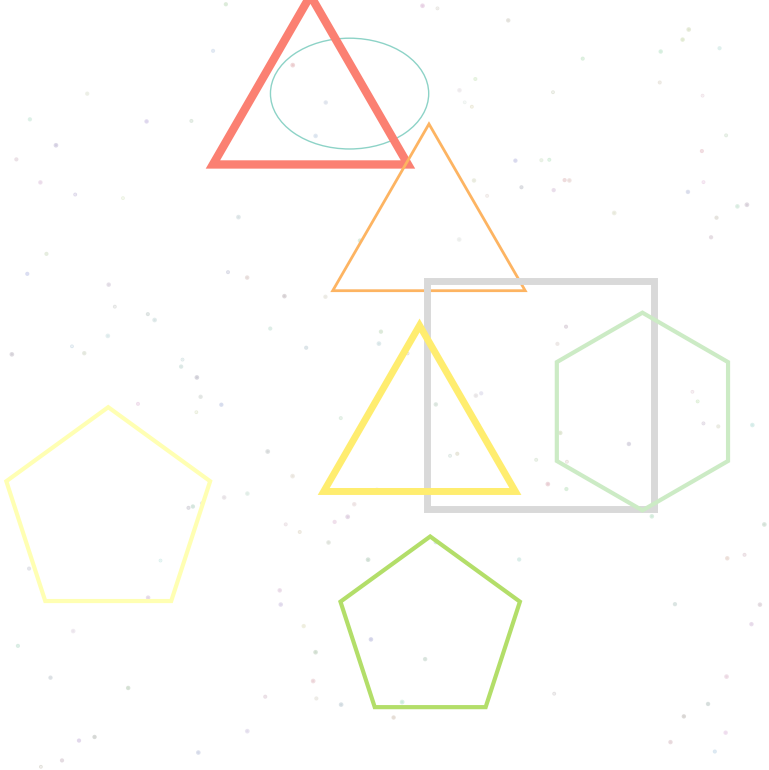[{"shape": "oval", "thickness": 0.5, "radius": 0.51, "center": [0.454, 0.878]}, {"shape": "pentagon", "thickness": 1.5, "radius": 0.7, "center": [0.141, 0.332]}, {"shape": "triangle", "thickness": 3, "radius": 0.73, "center": [0.403, 0.86]}, {"shape": "triangle", "thickness": 1, "radius": 0.72, "center": [0.557, 0.695]}, {"shape": "pentagon", "thickness": 1.5, "radius": 0.61, "center": [0.559, 0.181]}, {"shape": "square", "thickness": 2.5, "radius": 0.74, "center": [0.702, 0.487]}, {"shape": "hexagon", "thickness": 1.5, "radius": 0.64, "center": [0.834, 0.466]}, {"shape": "triangle", "thickness": 2.5, "radius": 0.72, "center": [0.545, 0.434]}]